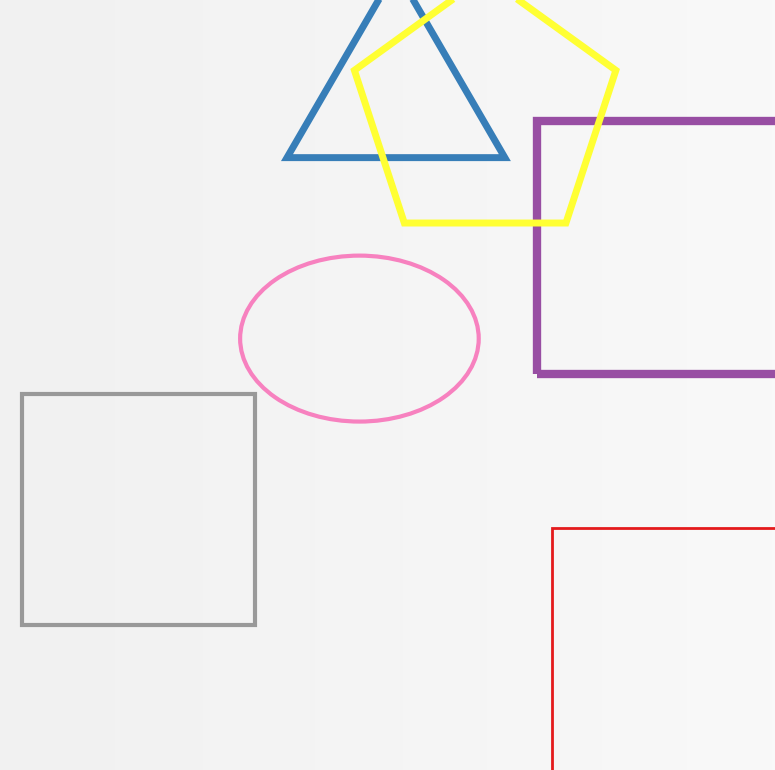[{"shape": "square", "thickness": 1, "radius": 0.82, "center": [0.876, 0.151]}, {"shape": "triangle", "thickness": 2.5, "radius": 0.81, "center": [0.511, 0.876]}, {"shape": "square", "thickness": 3, "radius": 0.82, "center": [0.858, 0.679]}, {"shape": "pentagon", "thickness": 2.5, "radius": 0.89, "center": [0.626, 0.854]}, {"shape": "oval", "thickness": 1.5, "radius": 0.77, "center": [0.464, 0.56]}, {"shape": "square", "thickness": 1.5, "radius": 0.75, "center": [0.179, 0.338]}]